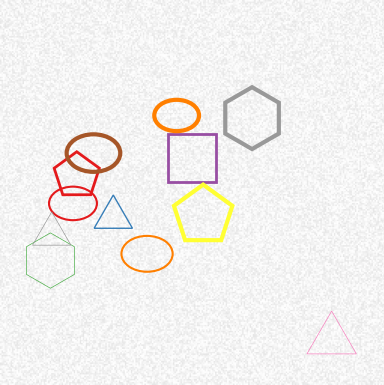[{"shape": "pentagon", "thickness": 2, "radius": 0.31, "center": [0.199, 0.544]}, {"shape": "oval", "thickness": 1.5, "radius": 0.31, "center": [0.19, 0.472]}, {"shape": "triangle", "thickness": 1, "radius": 0.29, "center": [0.294, 0.436]}, {"shape": "hexagon", "thickness": 0.5, "radius": 0.36, "center": [0.131, 0.323]}, {"shape": "square", "thickness": 2, "radius": 0.31, "center": [0.498, 0.59]}, {"shape": "oval", "thickness": 1.5, "radius": 0.33, "center": [0.382, 0.341]}, {"shape": "oval", "thickness": 3, "radius": 0.29, "center": [0.459, 0.7]}, {"shape": "pentagon", "thickness": 3, "radius": 0.4, "center": [0.528, 0.441]}, {"shape": "oval", "thickness": 3, "radius": 0.35, "center": [0.243, 0.602]}, {"shape": "triangle", "thickness": 0.5, "radius": 0.37, "center": [0.861, 0.118]}, {"shape": "hexagon", "thickness": 3, "radius": 0.4, "center": [0.655, 0.693]}, {"shape": "triangle", "thickness": 0.5, "radius": 0.29, "center": [0.134, 0.392]}]